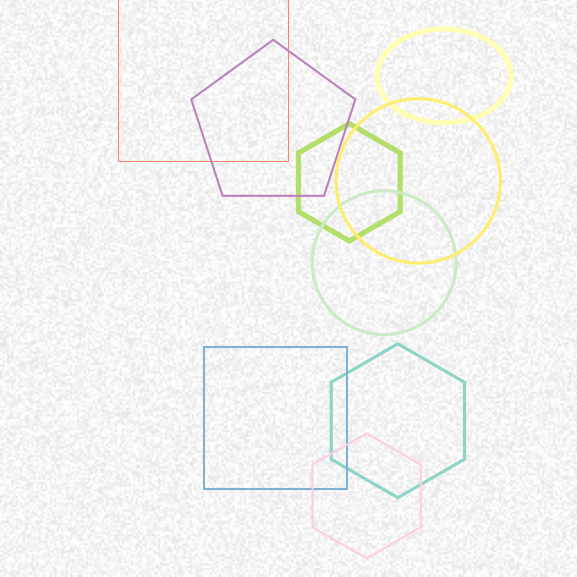[{"shape": "hexagon", "thickness": 1.5, "radius": 0.67, "center": [0.689, 0.271]}, {"shape": "oval", "thickness": 2.5, "radius": 0.58, "center": [0.769, 0.868]}, {"shape": "square", "thickness": 0.5, "radius": 0.74, "center": [0.351, 0.867]}, {"shape": "square", "thickness": 1, "radius": 0.62, "center": [0.477, 0.275]}, {"shape": "hexagon", "thickness": 2.5, "radius": 0.51, "center": [0.605, 0.683]}, {"shape": "hexagon", "thickness": 1, "radius": 0.54, "center": [0.635, 0.14]}, {"shape": "pentagon", "thickness": 1, "radius": 0.75, "center": [0.473, 0.781]}, {"shape": "circle", "thickness": 1.5, "radius": 0.62, "center": [0.665, 0.544]}, {"shape": "circle", "thickness": 1.5, "radius": 0.71, "center": [0.724, 0.686]}]